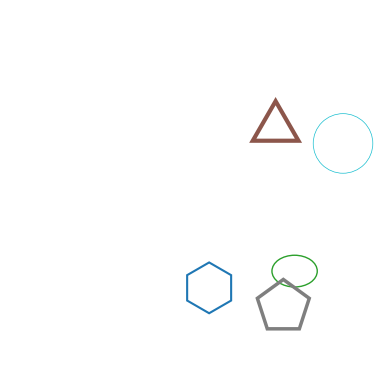[{"shape": "hexagon", "thickness": 1.5, "radius": 0.33, "center": [0.543, 0.252]}, {"shape": "oval", "thickness": 1, "radius": 0.29, "center": [0.765, 0.296]}, {"shape": "triangle", "thickness": 3, "radius": 0.34, "center": [0.716, 0.669]}, {"shape": "pentagon", "thickness": 2.5, "radius": 0.35, "center": [0.736, 0.203]}, {"shape": "circle", "thickness": 0.5, "radius": 0.39, "center": [0.891, 0.627]}]